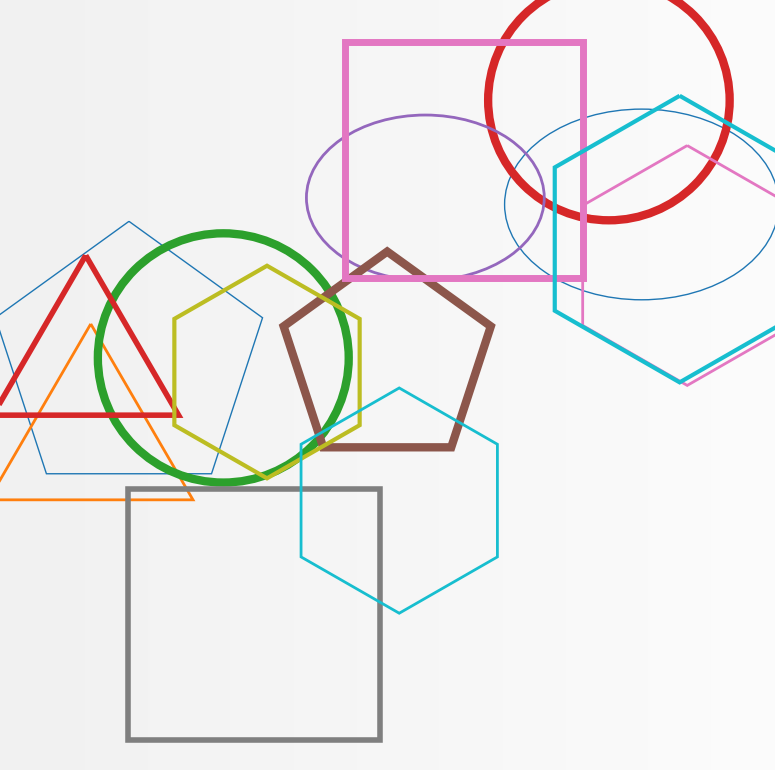[{"shape": "pentagon", "thickness": 0.5, "radius": 0.91, "center": [0.166, 0.531]}, {"shape": "oval", "thickness": 0.5, "radius": 0.88, "center": [0.828, 0.734]}, {"shape": "triangle", "thickness": 1, "radius": 0.76, "center": [0.117, 0.427]}, {"shape": "circle", "thickness": 3, "radius": 0.81, "center": [0.288, 0.535]}, {"shape": "triangle", "thickness": 2, "radius": 0.69, "center": [0.111, 0.53]}, {"shape": "circle", "thickness": 3, "radius": 0.78, "center": [0.786, 0.87]}, {"shape": "oval", "thickness": 1, "radius": 0.77, "center": [0.549, 0.743]}, {"shape": "pentagon", "thickness": 3, "radius": 0.7, "center": [0.5, 0.533]}, {"shape": "square", "thickness": 2.5, "radius": 0.77, "center": [0.599, 0.792]}, {"shape": "hexagon", "thickness": 1, "radius": 0.78, "center": [0.887, 0.655]}, {"shape": "square", "thickness": 2, "radius": 0.81, "center": [0.327, 0.202]}, {"shape": "hexagon", "thickness": 1.5, "radius": 0.69, "center": [0.345, 0.517]}, {"shape": "hexagon", "thickness": 1.5, "radius": 0.93, "center": [0.877, 0.69]}, {"shape": "hexagon", "thickness": 1, "radius": 0.73, "center": [0.515, 0.35]}]